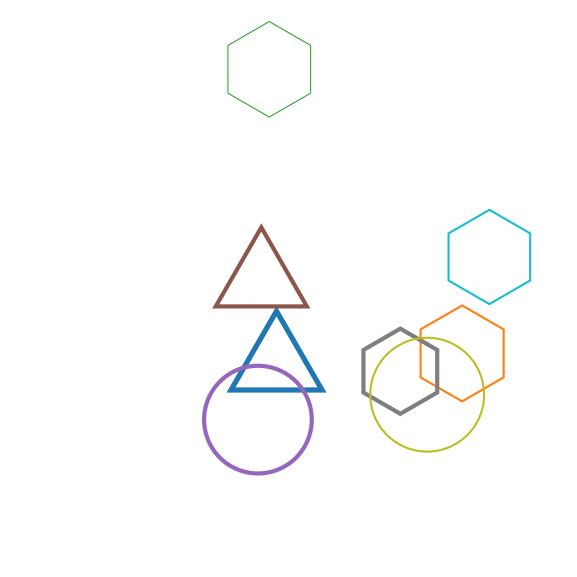[{"shape": "triangle", "thickness": 2.5, "radius": 0.46, "center": [0.479, 0.369]}, {"shape": "hexagon", "thickness": 1, "radius": 0.42, "center": [0.8, 0.387]}, {"shape": "hexagon", "thickness": 0.5, "radius": 0.41, "center": [0.466, 0.879]}, {"shape": "circle", "thickness": 2, "radius": 0.47, "center": [0.447, 0.273]}, {"shape": "triangle", "thickness": 2, "radius": 0.46, "center": [0.452, 0.514]}, {"shape": "hexagon", "thickness": 2, "radius": 0.37, "center": [0.693, 0.356]}, {"shape": "circle", "thickness": 1, "radius": 0.49, "center": [0.74, 0.316]}, {"shape": "hexagon", "thickness": 1, "radius": 0.41, "center": [0.847, 0.554]}]